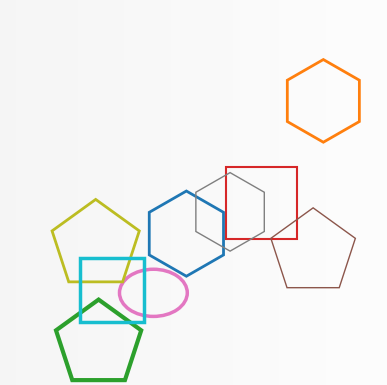[{"shape": "hexagon", "thickness": 2, "radius": 0.55, "center": [0.481, 0.393]}, {"shape": "hexagon", "thickness": 2, "radius": 0.54, "center": [0.834, 0.738]}, {"shape": "pentagon", "thickness": 3, "radius": 0.58, "center": [0.254, 0.106]}, {"shape": "square", "thickness": 1.5, "radius": 0.46, "center": [0.675, 0.473]}, {"shape": "pentagon", "thickness": 1, "radius": 0.57, "center": [0.808, 0.345]}, {"shape": "oval", "thickness": 2.5, "radius": 0.44, "center": [0.396, 0.239]}, {"shape": "hexagon", "thickness": 1, "radius": 0.51, "center": [0.594, 0.45]}, {"shape": "pentagon", "thickness": 2, "radius": 0.59, "center": [0.247, 0.364]}, {"shape": "square", "thickness": 2.5, "radius": 0.42, "center": [0.288, 0.246]}]